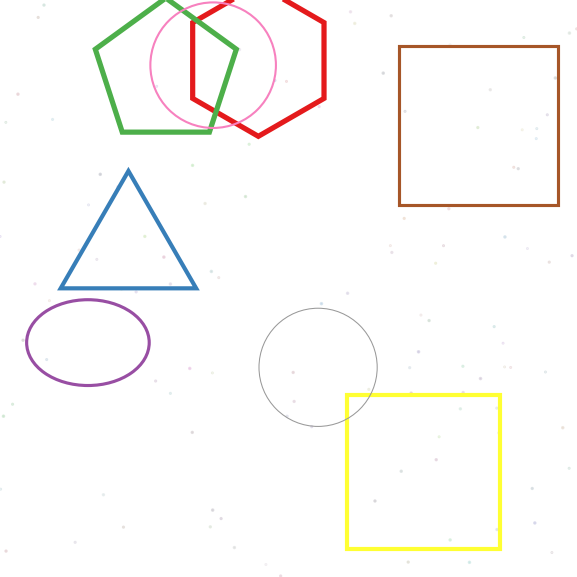[{"shape": "hexagon", "thickness": 2.5, "radius": 0.66, "center": [0.447, 0.894]}, {"shape": "triangle", "thickness": 2, "radius": 0.68, "center": [0.222, 0.568]}, {"shape": "pentagon", "thickness": 2.5, "radius": 0.64, "center": [0.287, 0.874]}, {"shape": "oval", "thickness": 1.5, "radius": 0.53, "center": [0.152, 0.406]}, {"shape": "square", "thickness": 2, "radius": 0.67, "center": [0.733, 0.181]}, {"shape": "square", "thickness": 1.5, "radius": 0.69, "center": [0.828, 0.782]}, {"shape": "circle", "thickness": 1, "radius": 0.54, "center": [0.369, 0.886]}, {"shape": "circle", "thickness": 0.5, "radius": 0.51, "center": [0.551, 0.363]}]